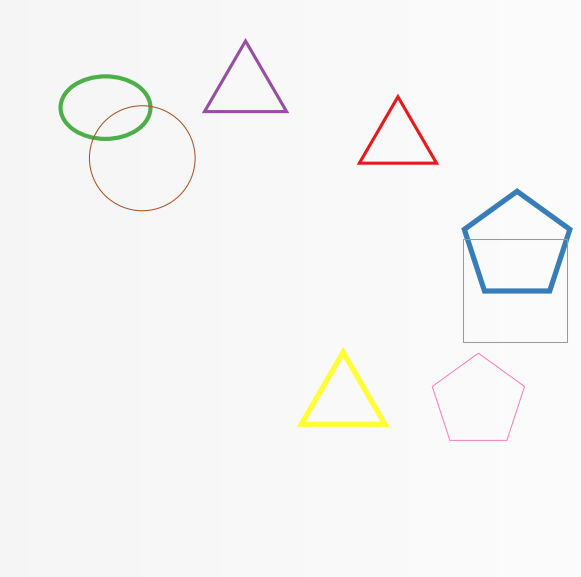[{"shape": "triangle", "thickness": 1.5, "radius": 0.38, "center": [0.685, 0.755]}, {"shape": "pentagon", "thickness": 2.5, "radius": 0.48, "center": [0.89, 0.572]}, {"shape": "oval", "thickness": 2, "radius": 0.39, "center": [0.181, 0.813]}, {"shape": "triangle", "thickness": 1.5, "radius": 0.41, "center": [0.422, 0.847]}, {"shape": "triangle", "thickness": 2.5, "radius": 0.42, "center": [0.59, 0.306]}, {"shape": "circle", "thickness": 0.5, "radius": 0.45, "center": [0.245, 0.725]}, {"shape": "pentagon", "thickness": 0.5, "radius": 0.42, "center": [0.823, 0.304]}, {"shape": "square", "thickness": 0.5, "radius": 0.45, "center": [0.886, 0.497]}]